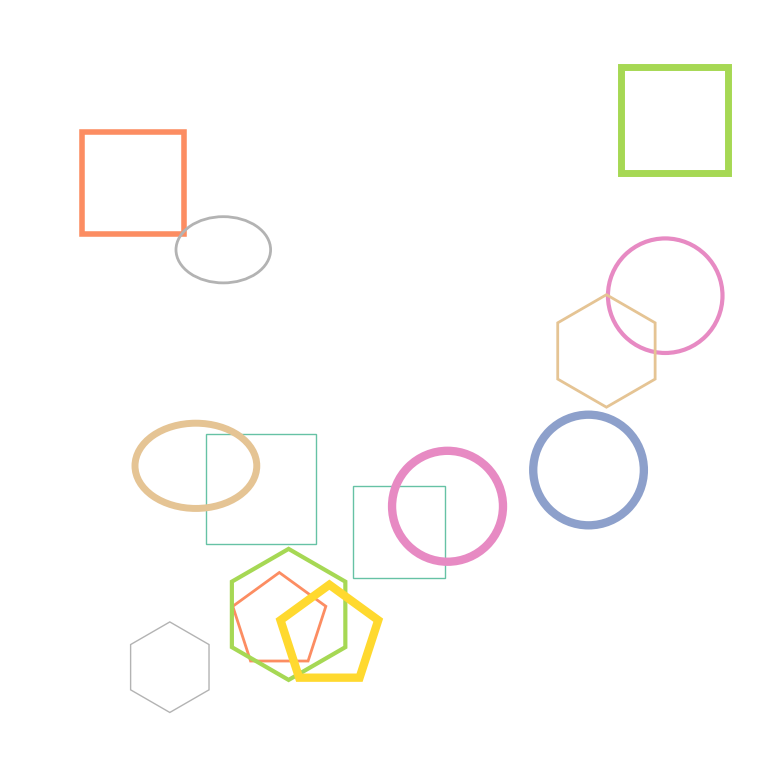[{"shape": "square", "thickness": 0.5, "radius": 0.3, "center": [0.518, 0.309]}, {"shape": "square", "thickness": 0.5, "radius": 0.36, "center": [0.339, 0.365]}, {"shape": "pentagon", "thickness": 1, "radius": 0.32, "center": [0.363, 0.193]}, {"shape": "square", "thickness": 2, "radius": 0.33, "center": [0.173, 0.762]}, {"shape": "circle", "thickness": 3, "radius": 0.36, "center": [0.764, 0.39]}, {"shape": "circle", "thickness": 1.5, "radius": 0.37, "center": [0.864, 0.616]}, {"shape": "circle", "thickness": 3, "radius": 0.36, "center": [0.581, 0.343]}, {"shape": "square", "thickness": 2.5, "radius": 0.35, "center": [0.876, 0.844]}, {"shape": "hexagon", "thickness": 1.5, "radius": 0.43, "center": [0.375, 0.202]}, {"shape": "pentagon", "thickness": 3, "radius": 0.33, "center": [0.428, 0.174]}, {"shape": "oval", "thickness": 2.5, "radius": 0.4, "center": [0.254, 0.395]}, {"shape": "hexagon", "thickness": 1, "radius": 0.37, "center": [0.788, 0.544]}, {"shape": "oval", "thickness": 1, "radius": 0.31, "center": [0.29, 0.676]}, {"shape": "hexagon", "thickness": 0.5, "radius": 0.29, "center": [0.221, 0.134]}]